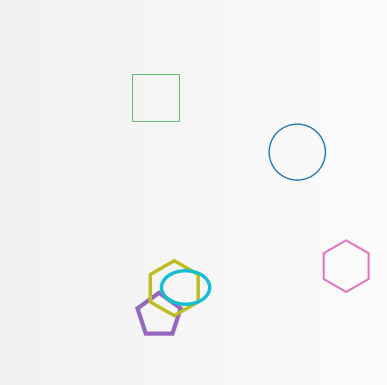[{"shape": "circle", "thickness": 1, "radius": 0.36, "center": [0.767, 0.605]}, {"shape": "square", "thickness": 0.5, "radius": 0.3, "center": [0.401, 0.747]}, {"shape": "pentagon", "thickness": 3, "radius": 0.29, "center": [0.411, 0.181]}, {"shape": "hexagon", "thickness": 1.5, "radius": 0.33, "center": [0.893, 0.309]}, {"shape": "hexagon", "thickness": 2.5, "radius": 0.36, "center": [0.45, 0.251]}, {"shape": "oval", "thickness": 2.5, "radius": 0.31, "center": [0.479, 0.253]}]